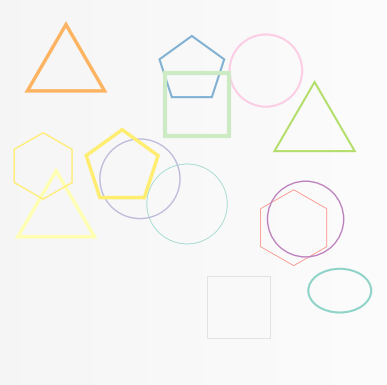[{"shape": "circle", "thickness": 0.5, "radius": 0.52, "center": [0.483, 0.47]}, {"shape": "oval", "thickness": 1.5, "radius": 0.41, "center": [0.877, 0.245]}, {"shape": "triangle", "thickness": 2.5, "radius": 0.57, "center": [0.145, 0.442]}, {"shape": "circle", "thickness": 1, "radius": 0.52, "center": [0.361, 0.536]}, {"shape": "hexagon", "thickness": 0.5, "radius": 0.49, "center": [0.758, 0.409]}, {"shape": "pentagon", "thickness": 1.5, "radius": 0.44, "center": [0.495, 0.819]}, {"shape": "triangle", "thickness": 2.5, "radius": 0.57, "center": [0.17, 0.821]}, {"shape": "triangle", "thickness": 1.5, "radius": 0.6, "center": [0.812, 0.667]}, {"shape": "circle", "thickness": 1.5, "radius": 0.47, "center": [0.686, 0.817]}, {"shape": "square", "thickness": 0.5, "radius": 0.4, "center": [0.615, 0.203]}, {"shape": "circle", "thickness": 1, "radius": 0.49, "center": [0.789, 0.431]}, {"shape": "square", "thickness": 3, "radius": 0.41, "center": [0.508, 0.729]}, {"shape": "hexagon", "thickness": 1, "radius": 0.43, "center": [0.111, 0.569]}, {"shape": "pentagon", "thickness": 2.5, "radius": 0.49, "center": [0.315, 0.566]}]